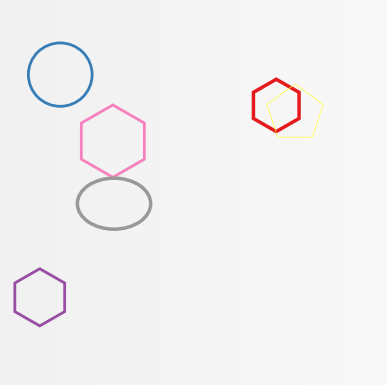[{"shape": "hexagon", "thickness": 2.5, "radius": 0.34, "center": [0.713, 0.726]}, {"shape": "circle", "thickness": 2, "radius": 0.41, "center": [0.155, 0.806]}, {"shape": "hexagon", "thickness": 2, "radius": 0.37, "center": [0.103, 0.228]}, {"shape": "pentagon", "thickness": 0.5, "radius": 0.38, "center": [0.761, 0.705]}, {"shape": "hexagon", "thickness": 2, "radius": 0.47, "center": [0.291, 0.633]}, {"shape": "oval", "thickness": 2.5, "radius": 0.47, "center": [0.294, 0.471]}]